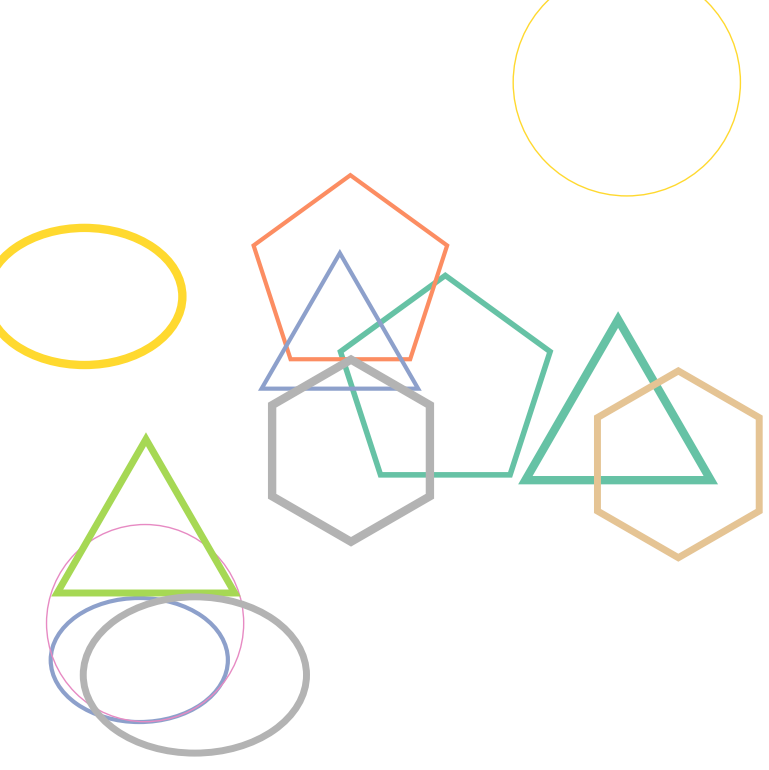[{"shape": "triangle", "thickness": 3, "radius": 0.7, "center": [0.803, 0.446]}, {"shape": "pentagon", "thickness": 2, "radius": 0.72, "center": [0.578, 0.499]}, {"shape": "pentagon", "thickness": 1.5, "radius": 0.66, "center": [0.455, 0.64]}, {"shape": "triangle", "thickness": 1.5, "radius": 0.59, "center": [0.441, 0.554]}, {"shape": "oval", "thickness": 1.5, "radius": 0.58, "center": [0.181, 0.143]}, {"shape": "circle", "thickness": 0.5, "radius": 0.64, "center": [0.188, 0.191]}, {"shape": "triangle", "thickness": 2.5, "radius": 0.67, "center": [0.19, 0.296]}, {"shape": "circle", "thickness": 0.5, "radius": 0.74, "center": [0.814, 0.893]}, {"shape": "oval", "thickness": 3, "radius": 0.64, "center": [0.11, 0.615]}, {"shape": "hexagon", "thickness": 2.5, "radius": 0.61, "center": [0.881, 0.397]}, {"shape": "oval", "thickness": 2.5, "radius": 0.72, "center": [0.253, 0.123]}, {"shape": "hexagon", "thickness": 3, "radius": 0.59, "center": [0.456, 0.415]}]